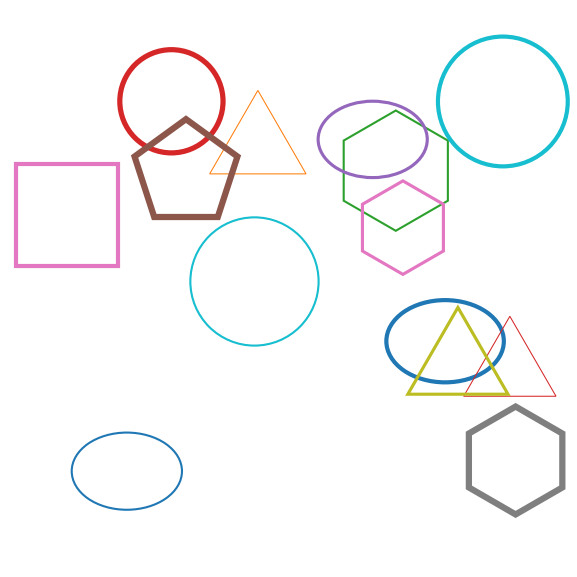[{"shape": "oval", "thickness": 1, "radius": 0.48, "center": [0.22, 0.183]}, {"shape": "oval", "thickness": 2, "radius": 0.51, "center": [0.771, 0.408]}, {"shape": "triangle", "thickness": 0.5, "radius": 0.48, "center": [0.447, 0.746]}, {"shape": "hexagon", "thickness": 1, "radius": 0.52, "center": [0.685, 0.704]}, {"shape": "circle", "thickness": 2.5, "radius": 0.45, "center": [0.297, 0.824]}, {"shape": "triangle", "thickness": 0.5, "radius": 0.46, "center": [0.883, 0.359]}, {"shape": "oval", "thickness": 1.5, "radius": 0.47, "center": [0.645, 0.758]}, {"shape": "pentagon", "thickness": 3, "radius": 0.47, "center": [0.322, 0.699]}, {"shape": "hexagon", "thickness": 1.5, "radius": 0.4, "center": [0.698, 0.605]}, {"shape": "square", "thickness": 2, "radius": 0.44, "center": [0.116, 0.627]}, {"shape": "hexagon", "thickness": 3, "radius": 0.47, "center": [0.893, 0.202]}, {"shape": "triangle", "thickness": 1.5, "radius": 0.5, "center": [0.793, 0.367]}, {"shape": "circle", "thickness": 1, "radius": 0.56, "center": [0.441, 0.512]}, {"shape": "circle", "thickness": 2, "radius": 0.56, "center": [0.871, 0.823]}]